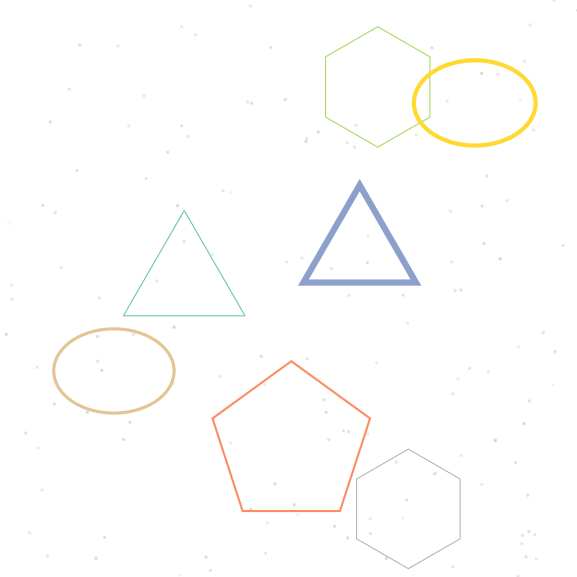[{"shape": "triangle", "thickness": 0.5, "radius": 0.61, "center": [0.319, 0.513]}, {"shape": "pentagon", "thickness": 1, "radius": 0.72, "center": [0.504, 0.23]}, {"shape": "triangle", "thickness": 3, "radius": 0.56, "center": [0.623, 0.566]}, {"shape": "hexagon", "thickness": 0.5, "radius": 0.52, "center": [0.654, 0.849]}, {"shape": "oval", "thickness": 2, "radius": 0.53, "center": [0.822, 0.821]}, {"shape": "oval", "thickness": 1.5, "radius": 0.52, "center": [0.197, 0.357]}, {"shape": "hexagon", "thickness": 0.5, "radius": 0.52, "center": [0.707, 0.118]}]